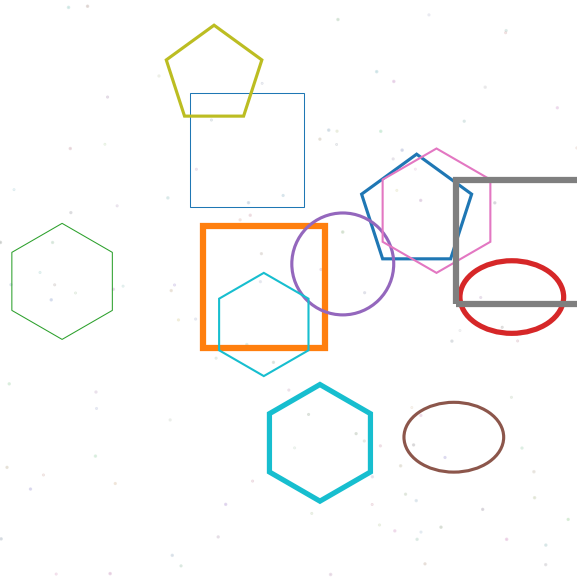[{"shape": "pentagon", "thickness": 1.5, "radius": 0.5, "center": [0.721, 0.632]}, {"shape": "square", "thickness": 0.5, "radius": 0.49, "center": [0.427, 0.74]}, {"shape": "square", "thickness": 3, "radius": 0.53, "center": [0.458, 0.502]}, {"shape": "hexagon", "thickness": 0.5, "radius": 0.5, "center": [0.108, 0.512]}, {"shape": "oval", "thickness": 2.5, "radius": 0.45, "center": [0.886, 0.485]}, {"shape": "circle", "thickness": 1.5, "radius": 0.44, "center": [0.594, 0.542]}, {"shape": "oval", "thickness": 1.5, "radius": 0.43, "center": [0.786, 0.242]}, {"shape": "hexagon", "thickness": 1, "radius": 0.54, "center": [0.756, 0.634]}, {"shape": "square", "thickness": 3, "radius": 0.53, "center": [0.897, 0.58]}, {"shape": "pentagon", "thickness": 1.5, "radius": 0.44, "center": [0.371, 0.868]}, {"shape": "hexagon", "thickness": 2.5, "radius": 0.5, "center": [0.554, 0.232]}, {"shape": "hexagon", "thickness": 1, "radius": 0.45, "center": [0.457, 0.437]}]